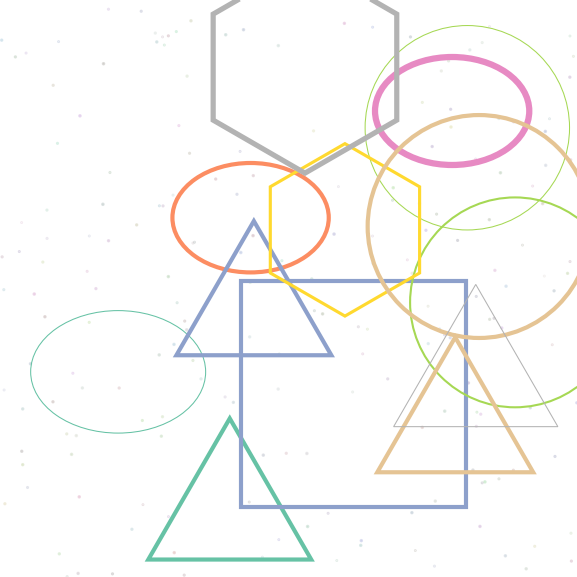[{"shape": "oval", "thickness": 0.5, "radius": 0.76, "center": [0.205, 0.355]}, {"shape": "triangle", "thickness": 2, "radius": 0.81, "center": [0.398, 0.112]}, {"shape": "oval", "thickness": 2, "radius": 0.68, "center": [0.434, 0.622]}, {"shape": "square", "thickness": 2, "radius": 0.98, "center": [0.612, 0.317]}, {"shape": "triangle", "thickness": 2, "radius": 0.77, "center": [0.44, 0.461]}, {"shape": "oval", "thickness": 3, "radius": 0.67, "center": [0.783, 0.807]}, {"shape": "circle", "thickness": 1, "radius": 0.91, "center": [0.892, 0.476]}, {"shape": "circle", "thickness": 0.5, "radius": 0.88, "center": [0.809, 0.778]}, {"shape": "hexagon", "thickness": 1.5, "radius": 0.75, "center": [0.597, 0.601]}, {"shape": "triangle", "thickness": 2, "radius": 0.78, "center": [0.788, 0.259]}, {"shape": "circle", "thickness": 2, "radius": 0.97, "center": [0.83, 0.607]}, {"shape": "hexagon", "thickness": 2.5, "radius": 0.92, "center": [0.528, 0.883]}, {"shape": "triangle", "thickness": 0.5, "radius": 0.82, "center": [0.824, 0.342]}]